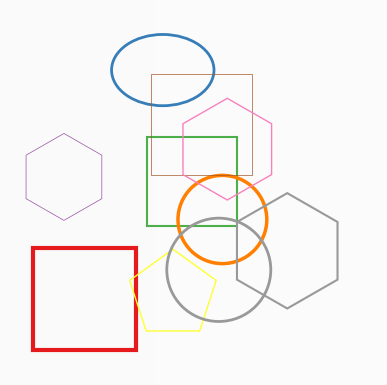[{"shape": "square", "thickness": 3, "radius": 0.66, "center": [0.218, 0.224]}, {"shape": "oval", "thickness": 2, "radius": 0.66, "center": [0.42, 0.818]}, {"shape": "square", "thickness": 1.5, "radius": 0.58, "center": [0.495, 0.528]}, {"shape": "hexagon", "thickness": 0.5, "radius": 0.56, "center": [0.165, 0.54]}, {"shape": "circle", "thickness": 2.5, "radius": 0.57, "center": [0.574, 0.43]}, {"shape": "pentagon", "thickness": 1, "radius": 0.59, "center": [0.446, 0.235]}, {"shape": "square", "thickness": 0.5, "radius": 0.66, "center": [0.52, 0.677]}, {"shape": "hexagon", "thickness": 1, "radius": 0.66, "center": [0.587, 0.613]}, {"shape": "hexagon", "thickness": 1.5, "radius": 0.75, "center": [0.741, 0.349]}, {"shape": "circle", "thickness": 2, "radius": 0.67, "center": [0.565, 0.299]}]